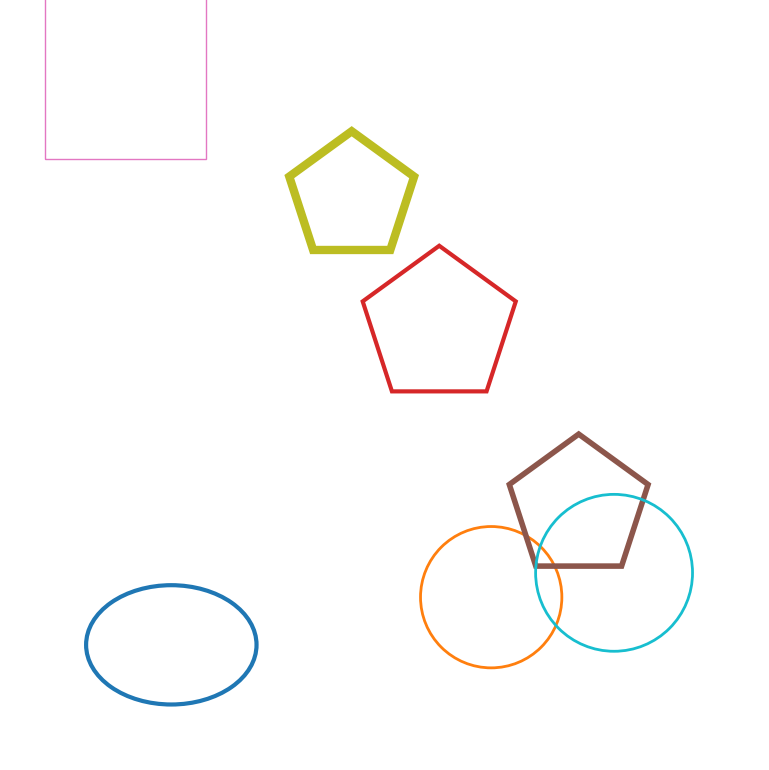[{"shape": "oval", "thickness": 1.5, "radius": 0.55, "center": [0.222, 0.163]}, {"shape": "circle", "thickness": 1, "radius": 0.46, "center": [0.638, 0.224]}, {"shape": "pentagon", "thickness": 1.5, "radius": 0.52, "center": [0.57, 0.576]}, {"shape": "pentagon", "thickness": 2, "radius": 0.47, "center": [0.752, 0.341]}, {"shape": "square", "thickness": 0.5, "radius": 0.52, "center": [0.163, 0.898]}, {"shape": "pentagon", "thickness": 3, "radius": 0.43, "center": [0.457, 0.744]}, {"shape": "circle", "thickness": 1, "radius": 0.51, "center": [0.797, 0.256]}]